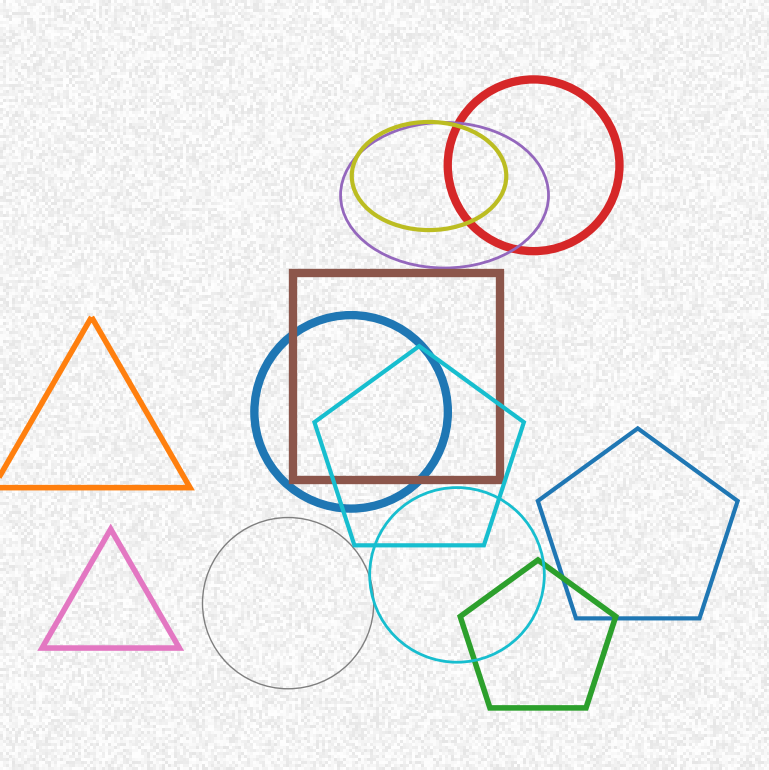[{"shape": "pentagon", "thickness": 1.5, "radius": 0.68, "center": [0.828, 0.307]}, {"shape": "circle", "thickness": 3, "radius": 0.63, "center": [0.456, 0.465]}, {"shape": "triangle", "thickness": 2, "radius": 0.74, "center": [0.119, 0.441]}, {"shape": "pentagon", "thickness": 2, "radius": 0.53, "center": [0.699, 0.167]}, {"shape": "circle", "thickness": 3, "radius": 0.56, "center": [0.693, 0.785]}, {"shape": "oval", "thickness": 1, "radius": 0.68, "center": [0.577, 0.746]}, {"shape": "square", "thickness": 3, "radius": 0.67, "center": [0.515, 0.511]}, {"shape": "triangle", "thickness": 2, "radius": 0.51, "center": [0.144, 0.21]}, {"shape": "circle", "thickness": 0.5, "radius": 0.56, "center": [0.374, 0.217]}, {"shape": "oval", "thickness": 1.5, "radius": 0.5, "center": [0.557, 0.771]}, {"shape": "circle", "thickness": 1, "radius": 0.57, "center": [0.594, 0.253]}, {"shape": "pentagon", "thickness": 1.5, "radius": 0.72, "center": [0.544, 0.407]}]